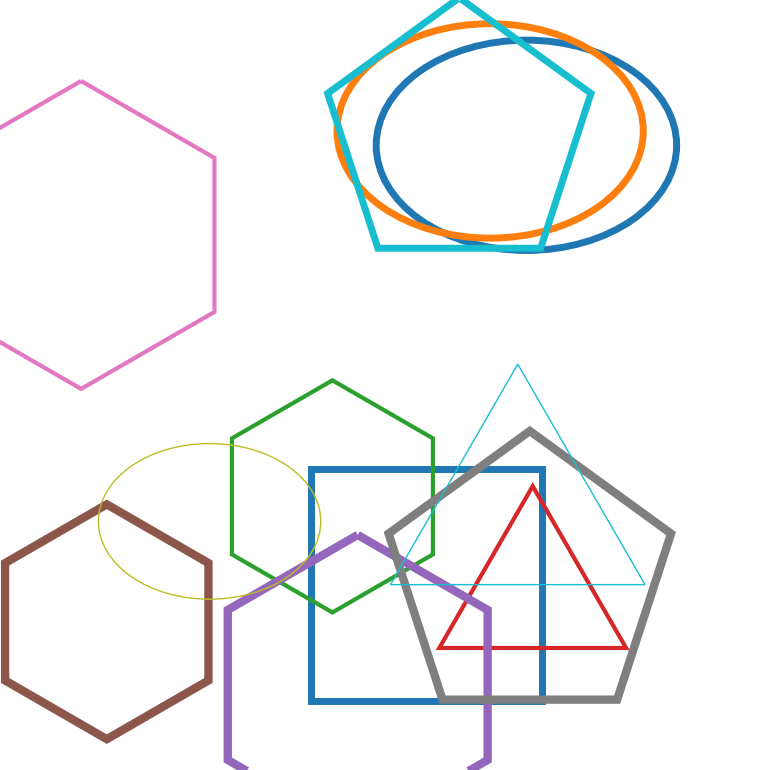[{"shape": "square", "thickness": 2.5, "radius": 0.75, "center": [0.554, 0.241]}, {"shape": "oval", "thickness": 2.5, "radius": 0.98, "center": [0.684, 0.811]}, {"shape": "oval", "thickness": 2.5, "radius": 0.99, "center": [0.637, 0.83]}, {"shape": "hexagon", "thickness": 1.5, "radius": 0.75, "center": [0.432, 0.355]}, {"shape": "triangle", "thickness": 1.5, "radius": 0.7, "center": [0.692, 0.229]}, {"shape": "hexagon", "thickness": 3, "radius": 0.97, "center": [0.465, 0.11]}, {"shape": "hexagon", "thickness": 3, "radius": 0.76, "center": [0.139, 0.193]}, {"shape": "hexagon", "thickness": 1.5, "radius": 1.0, "center": [0.105, 0.695]}, {"shape": "pentagon", "thickness": 3, "radius": 0.96, "center": [0.688, 0.247]}, {"shape": "oval", "thickness": 0.5, "radius": 0.72, "center": [0.272, 0.323]}, {"shape": "triangle", "thickness": 0.5, "radius": 0.95, "center": [0.672, 0.336]}, {"shape": "pentagon", "thickness": 2.5, "radius": 0.9, "center": [0.596, 0.823]}]